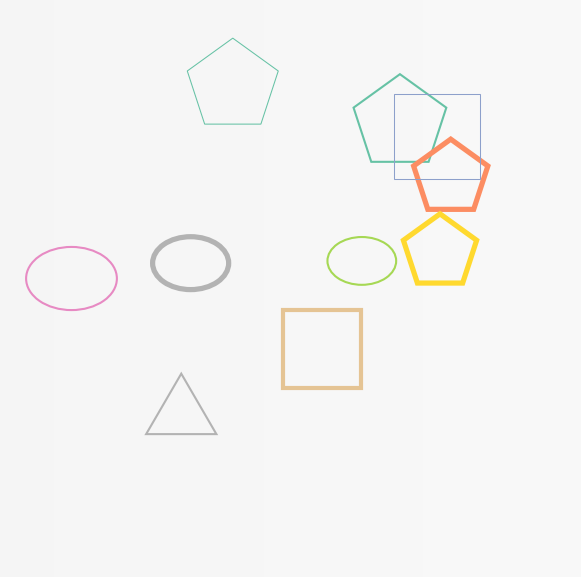[{"shape": "pentagon", "thickness": 0.5, "radius": 0.41, "center": [0.4, 0.851]}, {"shape": "pentagon", "thickness": 1, "radius": 0.42, "center": [0.688, 0.787]}, {"shape": "pentagon", "thickness": 2.5, "radius": 0.34, "center": [0.775, 0.691]}, {"shape": "square", "thickness": 0.5, "radius": 0.37, "center": [0.752, 0.762]}, {"shape": "oval", "thickness": 1, "radius": 0.39, "center": [0.123, 0.517]}, {"shape": "oval", "thickness": 1, "radius": 0.3, "center": [0.622, 0.547]}, {"shape": "pentagon", "thickness": 2.5, "radius": 0.33, "center": [0.757, 0.563]}, {"shape": "square", "thickness": 2, "radius": 0.34, "center": [0.555, 0.394]}, {"shape": "triangle", "thickness": 1, "radius": 0.35, "center": [0.312, 0.282]}, {"shape": "oval", "thickness": 2.5, "radius": 0.33, "center": [0.328, 0.543]}]